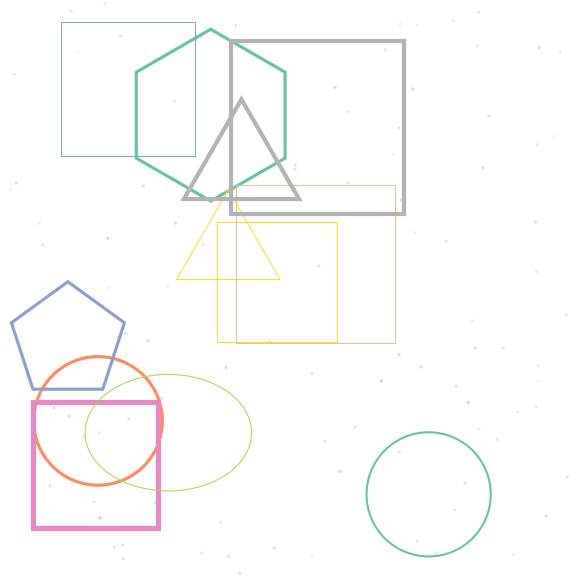[{"shape": "hexagon", "thickness": 1.5, "radius": 0.74, "center": [0.365, 0.8]}, {"shape": "circle", "thickness": 1, "radius": 0.54, "center": [0.742, 0.143]}, {"shape": "circle", "thickness": 1.5, "radius": 0.56, "center": [0.17, 0.27]}, {"shape": "pentagon", "thickness": 1.5, "radius": 0.51, "center": [0.118, 0.408]}, {"shape": "square", "thickness": 0.5, "radius": 0.58, "center": [0.222, 0.845]}, {"shape": "square", "thickness": 2.5, "radius": 0.54, "center": [0.165, 0.194]}, {"shape": "oval", "thickness": 0.5, "radius": 0.72, "center": [0.292, 0.25]}, {"shape": "triangle", "thickness": 0.5, "radius": 0.52, "center": [0.395, 0.567]}, {"shape": "square", "thickness": 0.5, "radius": 0.52, "center": [0.48, 0.511]}, {"shape": "square", "thickness": 0.5, "radius": 0.69, "center": [0.547, 0.542]}, {"shape": "square", "thickness": 2, "radius": 0.75, "center": [0.549, 0.779]}, {"shape": "triangle", "thickness": 2, "radius": 0.58, "center": [0.418, 0.712]}]